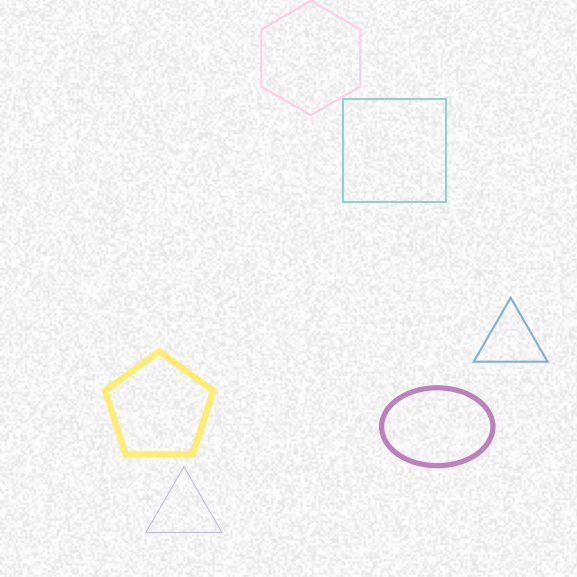[{"shape": "square", "thickness": 1, "radius": 0.45, "center": [0.682, 0.738]}, {"shape": "triangle", "thickness": 0.5, "radius": 0.38, "center": [0.318, 0.115]}, {"shape": "triangle", "thickness": 1, "radius": 0.37, "center": [0.884, 0.41]}, {"shape": "hexagon", "thickness": 1, "radius": 0.5, "center": [0.538, 0.899]}, {"shape": "oval", "thickness": 2.5, "radius": 0.48, "center": [0.757, 0.26]}, {"shape": "pentagon", "thickness": 3, "radius": 0.49, "center": [0.276, 0.292]}]